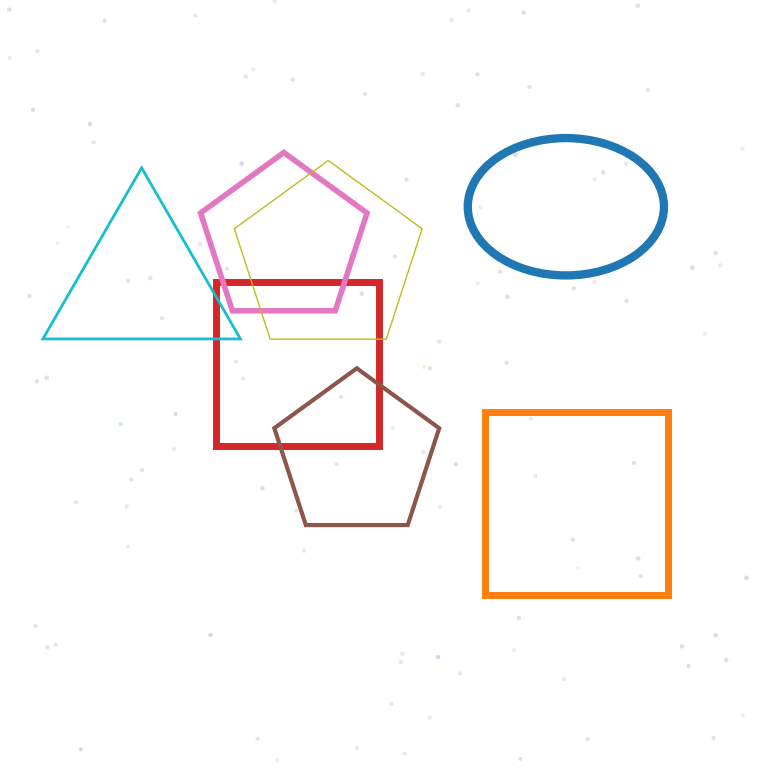[{"shape": "oval", "thickness": 3, "radius": 0.64, "center": [0.735, 0.731]}, {"shape": "square", "thickness": 2.5, "radius": 0.59, "center": [0.749, 0.346]}, {"shape": "square", "thickness": 2.5, "radius": 0.53, "center": [0.386, 0.527]}, {"shape": "pentagon", "thickness": 1.5, "radius": 0.56, "center": [0.463, 0.409]}, {"shape": "pentagon", "thickness": 2, "radius": 0.57, "center": [0.369, 0.688]}, {"shape": "pentagon", "thickness": 0.5, "radius": 0.64, "center": [0.426, 0.663]}, {"shape": "triangle", "thickness": 1, "radius": 0.74, "center": [0.184, 0.634]}]